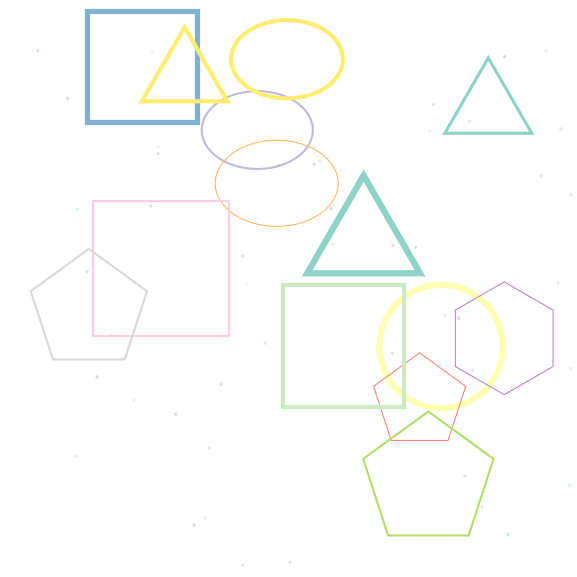[{"shape": "triangle", "thickness": 1.5, "radius": 0.43, "center": [0.845, 0.812]}, {"shape": "triangle", "thickness": 3, "radius": 0.56, "center": [0.63, 0.582]}, {"shape": "circle", "thickness": 3, "radius": 0.53, "center": [0.764, 0.399]}, {"shape": "oval", "thickness": 1, "radius": 0.48, "center": [0.446, 0.774]}, {"shape": "pentagon", "thickness": 0.5, "radius": 0.42, "center": [0.727, 0.304]}, {"shape": "square", "thickness": 2.5, "radius": 0.48, "center": [0.246, 0.885]}, {"shape": "oval", "thickness": 0.5, "radius": 0.53, "center": [0.479, 0.682]}, {"shape": "pentagon", "thickness": 1, "radius": 0.59, "center": [0.742, 0.168]}, {"shape": "square", "thickness": 1, "radius": 0.59, "center": [0.279, 0.534]}, {"shape": "pentagon", "thickness": 1, "radius": 0.53, "center": [0.154, 0.462]}, {"shape": "hexagon", "thickness": 0.5, "radius": 0.49, "center": [0.873, 0.413]}, {"shape": "square", "thickness": 2, "radius": 0.53, "center": [0.595, 0.4]}, {"shape": "triangle", "thickness": 2, "radius": 0.43, "center": [0.32, 0.866]}, {"shape": "oval", "thickness": 2, "radius": 0.48, "center": [0.497, 0.897]}]